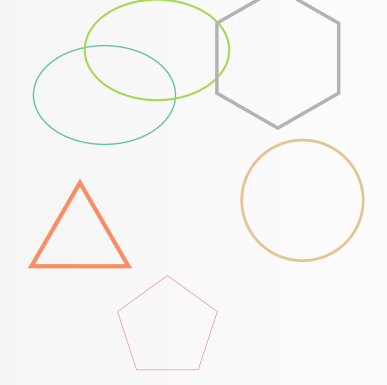[{"shape": "oval", "thickness": 1, "radius": 0.92, "center": [0.27, 0.753]}, {"shape": "triangle", "thickness": 3, "radius": 0.72, "center": [0.206, 0.381]}, {"shape": "pentagon", "thickness": 0.5, "radius": 0.68, "center": [0.432, 0.149]}, {"shape": "oval", "thickness": 1.5, "radius": 0.93, "center": [0.405, 0.87]}, {"shape": "circle", "thickness": 2, "radius": 0.78, "center": [0.781, 0.48]}, {"shape": "hexagon", "thickness": 2.5, "radius": 0.91, "center": [0.717, 0.849]}]